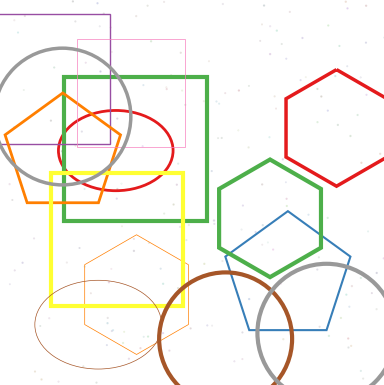[{"shape": "oval", "thickness": 2, "radius": 0.74, "center": [0.301, 0.609]}, {"shape": "hexagon", "thickness": 2.5, "radius": 0.76, "center": [0.874, 0.668]}, {"shape": "pentagon", "thickness": 1.5, "radius": 0.85, "center": [0.748, 0.281]}, {"shape": "hexagon", "thickness": 3, "radius": 0.76, "center": [0.701, 0.433]}, {"shape": "square", "thickness": 3, "radius": 0.93, "center": [0.352, 0.613]}, {"shape": "square", "thickness": 1, "radius": 0.85, "center": [0.116, 0.794]}, {"shape": "pentagon", "thickness": 2, "radius": 0.79, "center": [0.163, 0.601]}, {"shape": "hexagon", "thickness": 0.5, "radius": 0.78, "center": [0.355, 0.235]}, {"shape": "square", "thickness": 3, "radius": 0.86, "center": [0.304, 0.378]}, {"shape": "oval", "thickness": 0.5, "radius": 0.82, "center": [0.255, 0.157]}, {"shape": "circle", "thickness": 3, "radius": 0.86, "center": [0.586, 0.12]}, {"shape": "square", "thickness": 0.5, "radius": 0.71, "center": [0.34, 0.759]}, {"shape": "circle", "thickness": 3, "radius": 0.9, "center": [0.848, 0.135]}, {"shape": "circle", "thickness": 2.5, "radius": 0.89, "center": [0.162, 0.697]}]